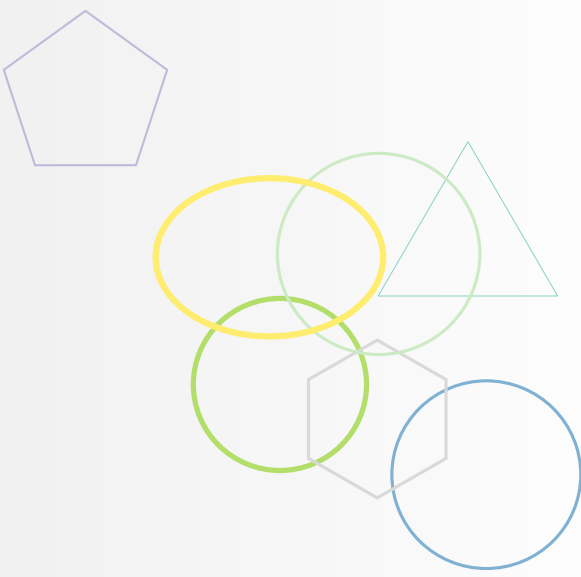[{"shape": "triangle", "thickness": 0.5, "radius": 0.89, "center": [0.805, 0.576]}, {"shape": "pentagon", "thickness": 1, "radius": 0.74, "center": [0.147, 0.833]}, {"shape": "circle", "thickness": 1.5, "radius": 0.81, "center": [0.837, 0.177]}, {"shape": "circle", "thickness": 2.5, "radius": 0.74, "center": [0.482, 0.333]}, {"shape": "hexagon", "thickness": 1.5, "radius": 0.68, "center": [0.649, 0.274]}, {"shape": "circle", "thickness": 1.5, "radius": 0.87, "center": [0.651, 0.559]}, {"shape": "oval", "thickness": 3, "radius": 0.98, "center": [0.464, 0.554]}]